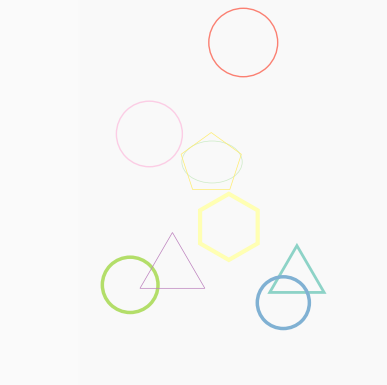[{"shape": "triangle", "thickness": 2, "radius": 0.41, "center": [0.766, 0.281]}, {"shape": "hexagon", "thickness": 3, "radius": 0.43, "center": [0.591, 0.411]}, {"shape": "circle", "thickness": 1, "radius": 0.44, "center": [0.628, 0.89]}, {"shape": "circle", "thickness": 2.5, "radius": 0.34, "center": [0.731, 0.214]}, {"shape": "circle", "thickness": 2.5, "radius": 0.36, "center": [0.336, 0.26]}, {"shape": "circle", "thickness": 1, "radius": 0.43, "center": [0.385, 0.652]}, {"shape": "triangle", "thickness": 0.5, "radius": 0.48, "center": [0.445, 0.299]}, {"shape": "oval", "thickness": 0.5, "radius": 0.39, "center": [0.547, 0.579]}, {"shape": "pentagon", "thickness": 0.5, "radius": 0.41, "center": [0.545, 0.574]}]